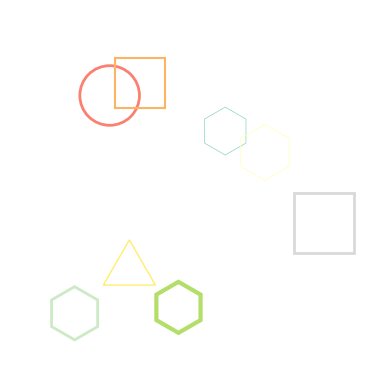[{"shape": "hexagon", "thickness": 0.5, "radius": 0.31, "center": [0.585, 0.66]}, {"shape": "hexagon", "thickness": 0.5, "radius": 0.36, "center": [0.688, 0.604]}, {"shape": "circle", "thickness": 2, "radius": 0.39, "center": [0.285, 0.752]}, {"shape": "square", "thickness": 1.5, "radius": 0.32, "center": [0.364, 0.784]}, {"shape": "hexagon", "thickness": 3, "radius": 0.33, "center": [0.464, 0.202]}, {"shape": "square", "thickness": 2, "radius": 0.39, "center": [0.841, 0.42]}, {"shape": "hexagon", "thickness": 2, "radius": 0.35, "center": [0.194, 0.186]}, {"shape": "triangle", "thickness": 1, "radius": 0.39, "center": [0.336, 0.299]}]